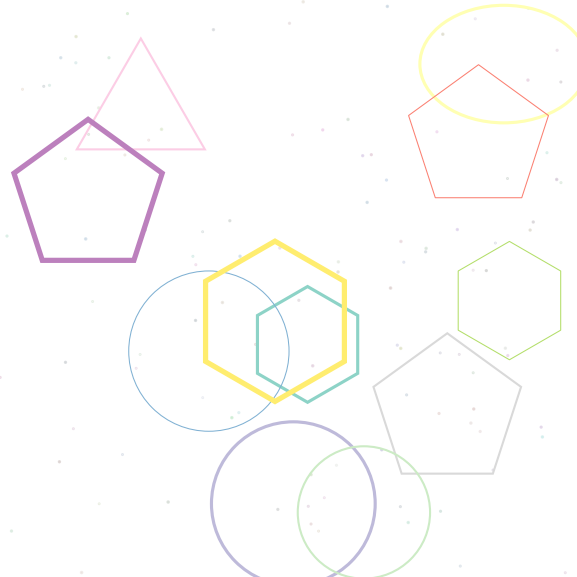[{"shape": "hexagon", "thickness": 1.5, "radius": 0.5, "center": [0.533, 0.403]}, {"shape": "oval", "thickness": 1.5, "radius": 0.73, "center": [0.872, 0.888]}, {"shape": "circle", "thickness": 1.5, "radius": 0.71, "center": [0.508, 0.127]}, {"shape": "pentagon", "thickness": 0.5, "radius": 0.64, "center": [0.829, 0.76]}, {"shape": "circle", "thickness": 0.5, "radius": 0.69, "center": [0.362, 0.391]}, {"shape": "hexagon", "thickness": 0.5, "radius": 0.51, "center": [0.882, 0.479]}, {"shape": "triangle", "thickness": 1, "radius": 0.64, "center": [0.244, 0.804]}, {"shape": "pentagon", "thickness": 1, "radius": 0.67, "center": [0.774, 0.288]}, {"shape": "pentagon", "thickness": 2.5, "radius": 0.67, "center": [0.153, 0.657]}, {"shape": "circle", "thickness": 1, "radius": 0.57, "center": [0.63, 0.112]}, {"shape": "hexagon", "thickness": 2.5, "radius": 0.69, "center": [0.476, 0.443]}]